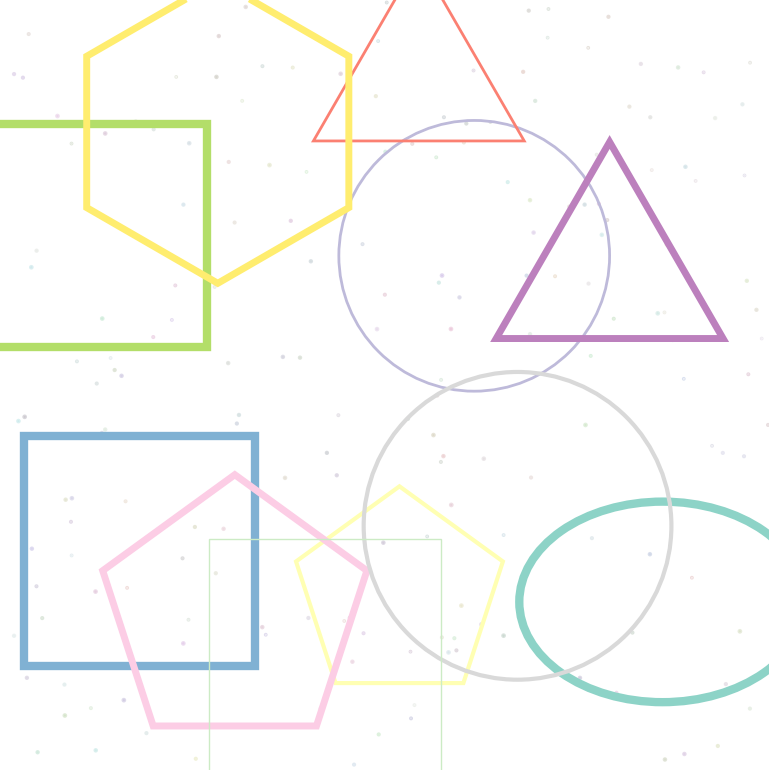[{"shape": "oval", "thickness": 3, "radius": 0.93, "center": [0.86, 0.218]}, {"shape": "pentagon", "thickness": 1.5, "radius": 0.71, "center": [0.519, 0.227]}, {"shape": "circle", "thickness": 1, "radius": 0.88, "center": [0.616, 0.668]}, {"shape": "triangle", "thickness": 1, "radius": 0.79, "center": [0.544, 0.896]}, {"shape": "square", "thickness": 3, "radius": 0.75, "center": [0.181, 0.284]}, {"shape": "square", "thickness": 3, "radius": 0.73, "center": [0.123, 0.694]}, {"shape": "pentagon", "thickness": 2.5, "radius": 0.9, "center": [0.305, 0.203]}, {"shape": "circle", "thickness": 1.5, "radius": 1.0, "center": [0.672, 0.317]}, {"shape": "triangle", "thickness": 2.5, "radius": 0.85, "center": [0.792, 0.645]}, {"shape": "square", "thickness": 0.5, "radius": 0.75, "center": [0.422, 0.149]}, {"shape": "hexagon", "thickness": 2.5, "radius": 0.98, "center": [0.283, 0.829]}]